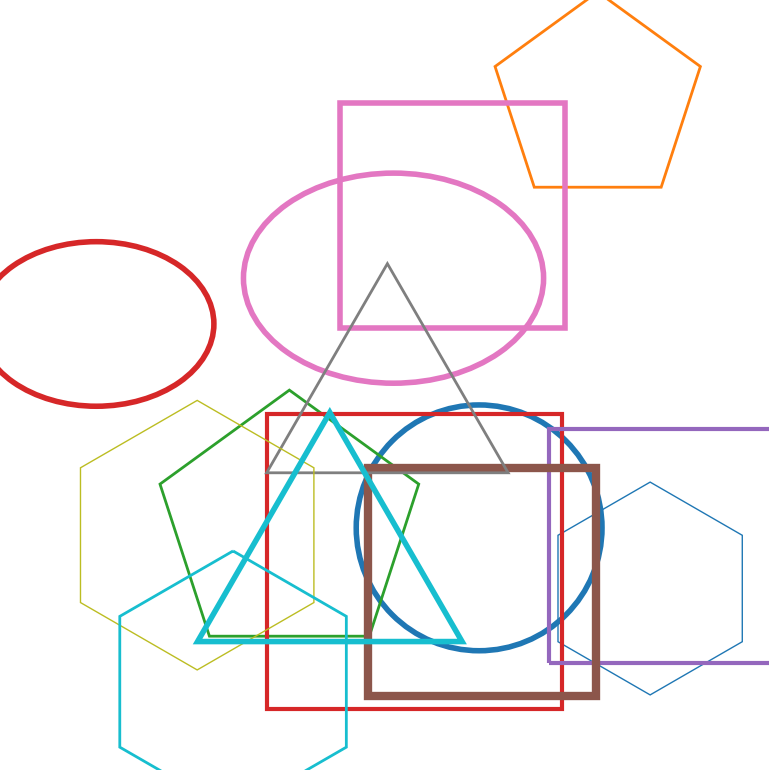[{"shape": "circle", "thickness": 2, "radius": 0.8, "center": [0.622, 0.314]}, {"shape": "hexagon", "thickness": 0.5, "radius": 0.69, "center": [0.844, 0.236]}, {"shape": "pentagon", "thickness": 1, "radius": 0.7, "center": [0.776, 0.87]}, {"shape": "pentagon", "thickness": 1, "radius": 0.88, "center": [0.376, 0.317]}, {"shape": "square", "thickness": 1.5, "radius": 0.96, "center": [0.539, 0.271]}, {"shape": "oval", "thickness": 2, "radius": 0.76, "center": [0.125, 0.579]}, {"shape": "square", "thickness": 1.5, "radius": 0.76, "center": [0.865, 0.291]}, {"shape": "square", "thickness": 3, "radius": 0.74, "center": [0.626, 0.244]}, {"shape": "square", "thickness": 2, "radius": 0.73, "center": [0.588, 0.72]}, {"shape": "oval", "thickness": 2, "radius": 0.97, "center": [0.511, 0.639]}, {"shape": "triangle", "thickness": 1, "radius": 0.91, "center": [0.503, 0.477]}, {"shape": "hexagon", "thickness": 0.5, "radius": 0.88, "center": [0.256, 0.305]}, {"shape": "hexagon", "thickness": 1, "radius": 0.85, "center": [0.303, 0.115]}, {"shape": "triangle", "thickness": 2, "radius": 0.99, "center": [0.428, 0.266]}]